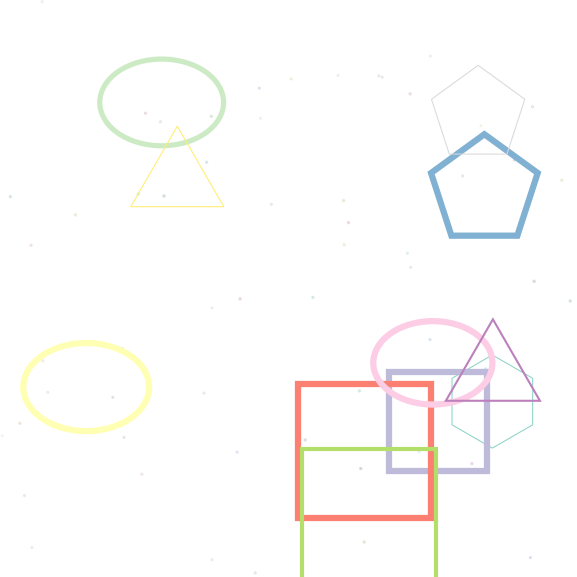[{"shape": "hexagon", "thickness": 0.5, "radius": 0.4, "center": [0.853, 0.304]}, {"shape": "oval", "thickness": 3, "radius": 0.54, "center": [0.149, 0.329]}, {"shape": "square", "thickness": 3, "radius": 0.43, "center": [0.759, 0.269]}, {"shape": "square", "thickness": 3, "radius": 0.58, "center": [0.631, 0.219]}, {"shape": "pentagon", "thickness": 3, "radius": 0.49, "center": [0.839, 0.67]}, {"shape": "square", "thickness": 2, "radius": 0.58, "center": [0.639, 0.105]}, {"shape": "oval", "thickness": 3, "radius": 0.52, "center": [0.75, 0.371]}, {"shape": "pentagon", "thickness": 0.5, "radius": 0.42, "center": [0.828, 0.801]}, {"shape": "triangle", "thickness": 1, "radius": 0.47, "center": [0.854, 0.352]}, {"shape": "oval", "thickness": 2.5, "radius": 0.54, "center": [0.28, 0.822]}, {"shape": "triangle", "thickness": 0.5, "radius": 0.47, "center": [0.307, 0.688]}]